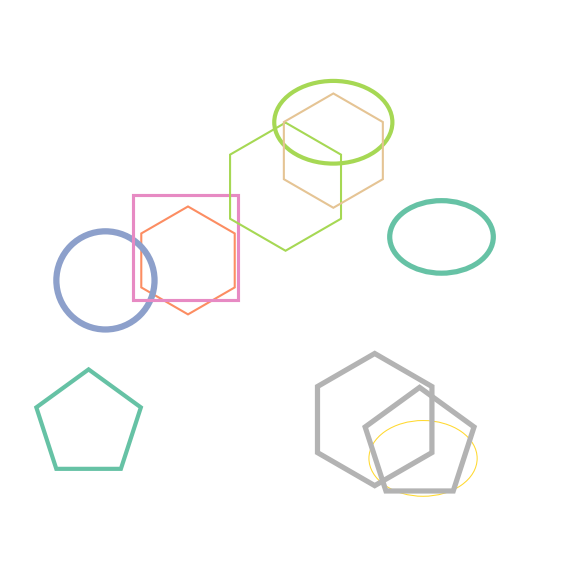[{"shape": "oval", "thickness": 2.5, "radius": 0.45, "center": [0.765, 0.589]}, {"shape": "pentagon", "thickness": 2, "radius": 0.48, "center": [0.153, 0.264]}, {"shape": "hexagon", "thickness": 1, "radius": 0.47, "center": [0.326, 0.548]}, {"shape": "circle", "thickness": 3, "radius": 0.42, "center": [0.183, 0.514]}, {"shape": "square", "thickness": 1.5, "radius": 0.45, "center": [0.322, 0.57]}, {"shape": "hexagon", "thickness": 1, "radius": 0.55, "center": [0.494, 0.676]}, {"shape": "oval", "thickness": 2, "radius": 0.51, "center": [0.577, 0.787]}, {"shape": "oval", "thickness": 0.5, "radius": 0.47, "center": [0.733, 0.205]}, {"shape": "hexagon", "thickness": 1, "radius": 0.49, "center": [0.577, 0.738]}, {"shape": "hexagon", "thickness": 2.5, "radius": 0.57, "center": [0.649, 0.273]}, {"shape": "pentagon", "thickness": 2.5, "radius": 0.5, "center": [0.727, 0.229]}]